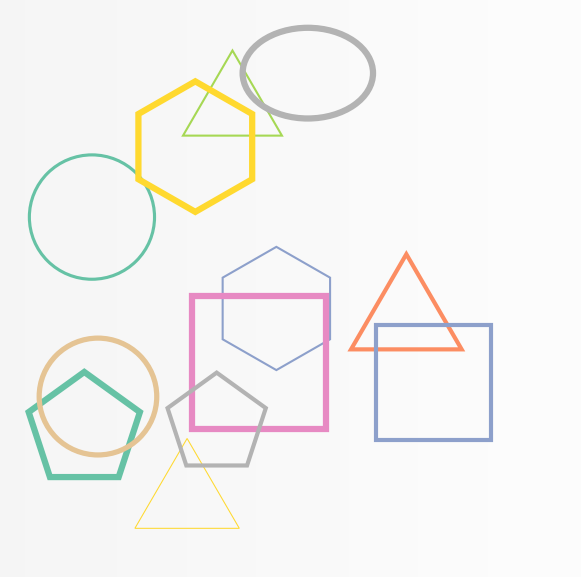[{"shape": "circle", "thickness": 1.5, "radius": 0.54, "center": [0.158, 0.623]}, {"shape": "pentagon", "thickness": 3, "radius": 0.5, "center": [0.145, 0.254]}, {"shape": "triangle", "thickness": 2, "radius": 0.55, "center": [0.699, 0.449]}, {"shape": "square", "thickness": 2, "radius": 0.5, "center": [0.746, 0.337]}, {"shape": "hexagon", "thickness": 1, "radius": 0.53, "center": [0.475, 0.465]}, {"shape": "square", "thickness": 3, "radius": 0.57, "center": [0.446, 0.371]}, {"shape": "triangle", "thickness": 1, "radius": 0.49, "center": [0.4, 0.813]}, {"shape": "triangle", "thickness": 0.5, "radius": 0.52, "center": [0.322, 0.136]}, {"shape": "hexagon", "thickness": 3, "radius": 0.56, "center": [0.336, 0.745]}, {"shape": "circle", "thickness": 2.5, "radius": 0.51, "center": [0.169, 0.312]}, {"shape": "pentagon", "thickness": 2, "radius": 0.44, "center": [0.373, 0.265]}, {"shape": "oval", "thickness": 3, "radius": 0.56, "center": [0.53, 0.872]}]